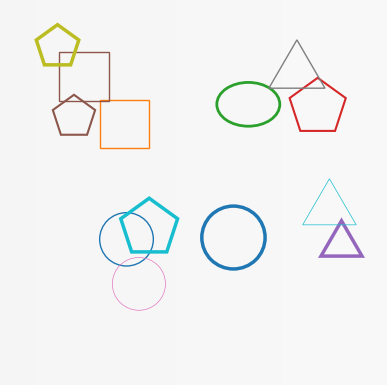[{"shape": "circle", "thickness": 1, "radius": 0.35, "center": [0.326, 0.378]}, {"shape": "circle", "thickness": 2.5, "radius": 0.41, "center": [0.602, 0.383]}, {"shape": "square", "thickness": 1, "radius": 0.31, "center": [0.321, 0.678]}, {"shape": "oval", "thickness": 2, "radius": 0.41, "center": [0.641, 0.729]}, {"shape": "pentagon", "thickness": 1.5, "radius": 0.38, "center": [0.82, 0.722]}, {"shape": "triangle", "thickness": 2.5, "radius": 0.31, "center": [0.881, 0.365]}, {"shape": "pentagon", "thickness": 1.5, "radius": 0.29, "center": [0.191, 0.696]}, {"shape": "square", "thickness": 1, "radius": 0.32, "center": [0.217, 0.802]}, {"shape": "circle", "thickness": 0.5, "radius": 0.34, "center": [0.358, 0.263]}, {"shape": "triangle", "thickness": 1, "radius": 0.42, "center": [0.766, 0.813]}, {"shape": "pentagon", "thickness": 2.5, "radius": 0.29, "center": [0.149, 0.878]}, {"shape": "pentagon", "thickness": 2.5, "radius": 0.39, "center": [0.385, 0.408]}, {"shape": "triangle", "thickness": 0.5, "radius": 0.4, "center": [0.85, 0.456]}]